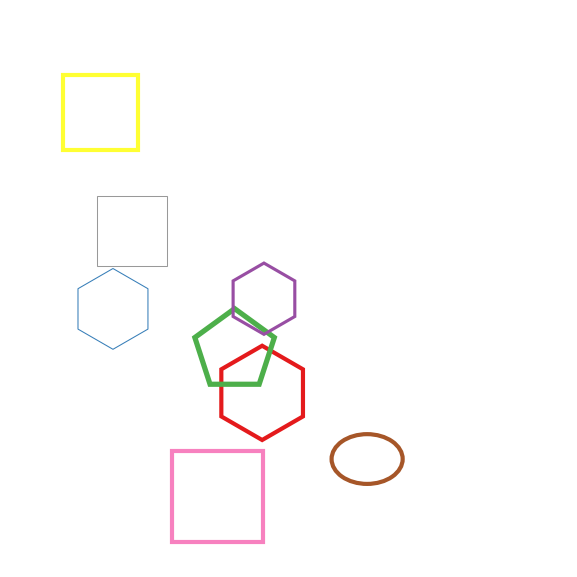[{"shape": "hexagon", "thickness": 2, "radius": 0.41, "center": [0.454, 0.319]}, {"shape": "hexagon", "thickness": 0.5, "radius": 0.35, "center": [0.196, 0.464]}, {"shape": "pentagon", "thickness": 2.5, "radius": 0.36, "center": [0.406, 0.392]}, {"shape": "hexagon", "thickness": 1.5, "radius": 0.31, "center": [0.457, 0.482]}, {"shape": "square", "thickness": 2, "radius": 0.33, "center": [0.173, 0.805]}, {"shape": "oval", "thickness": 2, "radius": 0.31, "center": [0.636, 0.204]}, {"shape": "square", "thickness": 2, "radius": 0.39, "center": [0.376, 0.14]}, {"shape": "square", "thickness": 0.5, "radius": 0.3, "center": [0.228, 0.599]}]